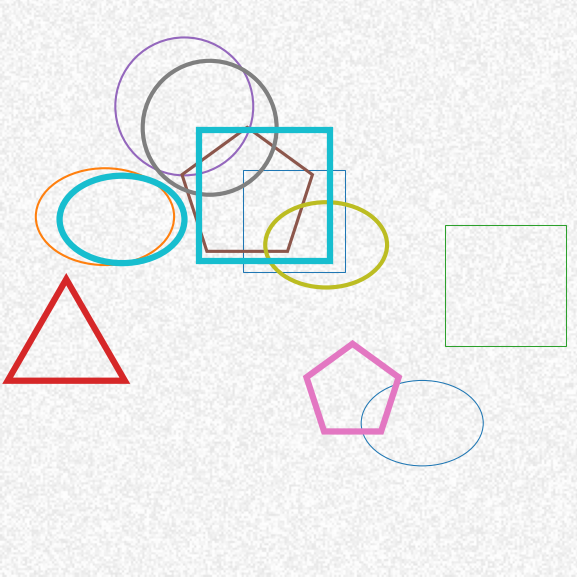[{"shape": "oval", "thickness": 0.5, "radius": 0.53, "center": [0.731, 0.266]}, {"shape": "square", "thickness": 0.5, "radius": 0.44, "center": [0.509, 0.616]}, {"shape": "oval", "thickness": 1, "radius": 0.6, "center": [0.182, 0.624]}, {"shape": "square", "thickness": 0.5, "radius": 0.53, "center": [0.875, 0.504]}, {"shape": "triangle", "thickness": 3, "radius": 0.59, "center": [0.115, 0.398]}, {"shape": "circle", "thickness": 1, "radius": 0.6, "center": [0.319, 0.815]}, {"shape": "pentagon", "thickness": 1.5, "radius": 0.59, "center": [0.428, 0.66]}, {"shape": "pentagon", "thickness": 3, "radius": 0.42, "center": [0.611, 0.32]}, {"shape": "circle", "thickness": 2, "radius": 0.58, "center": [0.363, 0.778]}, {"shape": "oval", "thickness": 2, "radius": 0.53, "center": [0.565, 0.575]}, {"shape": "oval", "thickness": 3, "radius": 0.54, "center": [0.211, 0.619]}, {"shape": "square", "thickness": 3, "radius": 0.57, "center": [0.458, 0.661]}]